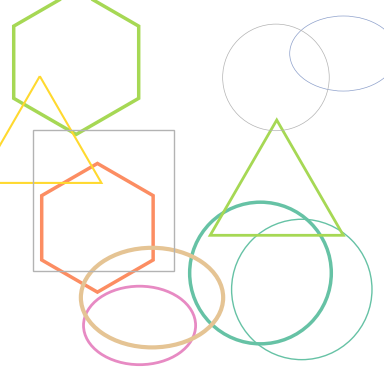[{"shape": "circle", "thickness": 1, "radius": 0.91, "center": [0.784, 0.248]}, {"shape": "circle", "thickness": 2.5, "radius": 0.92, "center": [0.677, 0.291]}, {"shape": "hexagon", "thickness": 2.5, "radius": 0.84, "center": [0.253, 0.408]}, {"shape": "oval", "thickness": 0.5, "radius": 0.7, "center": [0.892, 0.861]}, {"shape": "oval", "thickness": 2, "radius": 0.73, "center": [0.363, 0.155]}, {"shape": "triangle", "thickness": 2, "radius": 1.0, "center": [0.719, 0.489]}, {"shape": "hexagon", "thickness": 2.5, "radius": 0.94, "center": [0.198, 0.838]}, {"shape": "triangle", "thickness": 1.5, "radius": 0.92, "center": [0.103, 0.617]}, {"shape": "oval", "thickness": 3, "radius": 0.92, "center": [0.395, 0.227]}, {"shape": "circle", "thickness": 0.5, "radius": 0.69, "center": [0.717, 0.799]}, {"shape": "square", "thickness": 1, "radius": 0.91, "center": [0.268, 0.479]}]